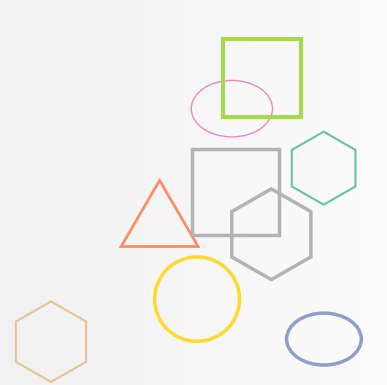[{"shape": "hexagon", "thickness": 1.5, "radius": 0.47, "center": [0.835, 0.563]}, {"shape": "triangle", "thickness": 2, "radius": 0.57, "center": [0.412, 0.417]}, {"shape": "oval", "thickness": 2.5, "radius": 0.48, "center": [0.836, 0.119]}, {"shape": "oval", "thickness": 1, "radius": 0.52, "center": [0.598, 0.718]}, {"shape": "square", "thickness": 3, "radius": 0.51, "center": [0.677, 0.797]}, {"shape": "circle", "thickness": 2.5, "radius": 0.55, "center": [0.509, 0.223]}, {"shape": "hexagon", "thickness": 1.5, "radius": 0.52, "center": [0.132, 0.113]}, {"shape": "square", "thickness": 2.5, "radius": 0.56, "center": [0.608, 0.502]}, {"shape": "hexagon", "thickness": 2.5, "radius": 0.59, "center": [0.7, 0.392]}]